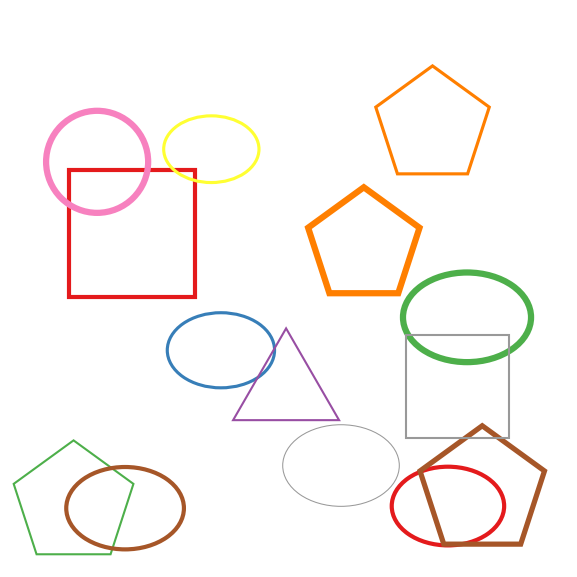[{"shape": "square", "thickness": 2, "radius": 0.55, "center": [0.228, 0.595]}, {"shape": "oval", "thickness": 2, "radius": 0.49, "center": [0.776, 0.123]}, {"shape": "oval", "thickness": 1.5, "radius": 0.46, "center": [0.383, 0.393]}, {"shape": "oval", "thickness": 3, "radius": 0.55, "center": [0.809, 0.45]}, {"shape": "pentagon", "thickness": 1, "radius": 0.55, "center": [0.127, 0.128]}, {"shape": "triangle", "thickness": 1, "radius": 0.53, "center": [0.495, 0.325]}, {"shape": "pentagon", "thickness": 3, "radius": 0.51, "center": [0.63, 0.573]}, {"shape": "pentagon", "thickness": 1.5, "radius": 0.52, "center": [0.749, 0.782]}, {"shape": "oval", "thickness": 1.5, "radius": 0.41, "center": [0.366, 0.741]}, {"shape": "oval", "thickness": 2, "radius": 0.51, "center": [0.217, 0.119]}, {"shape": "pentagon", "thickness": 2.5, "radius": 0.57, "center": [0.835, 0.149]}, {"shape": "circle", "thickness": 3, "radius": 0.44, "center": [0.168, 0.719]}, {"shape": "oval", "thickness": 0.5, "radius": 0.5, "center": [0.59, 0.193]}, {"shape": "square", "thickness": 1, "radius": 0.45, "center": [0.792, 0.33]}]